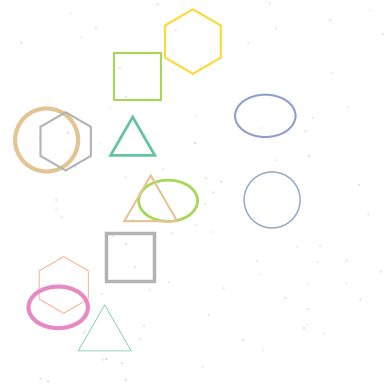[{"shape": "triangle", "thickness": 2, "radius": 0.33, "center": [0.345, 0.63]}, {"shape": "triangle", "thickness": 0.5, "radius": 0.4, "center": [0.272, 0.128]}, {"shape": "hexagon", "thickness": 0.5, "radius": 0.37, "center": [0.165, 0.26]}, {"shape": "circle", "thickness": 1, "radius": 0.36, "center": [0.707, 0.481]}, {"shape": "oval", "thickness": 1.5, "radius": 0.39, "center": [0.689, 0.699]}, {"shape": "oval", "thickness": 3, "radius": 0.39, "center": [0.151, 0.202]}, {"shape": "square", "thickness": 1.5, "radius": 0.3, "center": [0.357, 0.802]}, {"shape": "oval", "thickness": 2, "radius": 0.38, "center": [0.437, 0.479]}, {"shape": "hexagon", "thickness": 1.5, "radius": 0.42, "center": [0.501, 0.892]}, {"shape": "triangle", "thickness": 1.5, "radius": 0.4, "center": [0.391, 0.465]}, {"shape": "circle", "thickness": 3, "radius": 0.41, "center": [0.121, 0.636]}, {"shape": "hexagon", "thickness": 1.5, "radius": 0.38, "center": [0.171, 0.633]}, {"shape": "square", "thickness": 2.5, "radius": 0.31, "center": [0.337, 0.333]}]